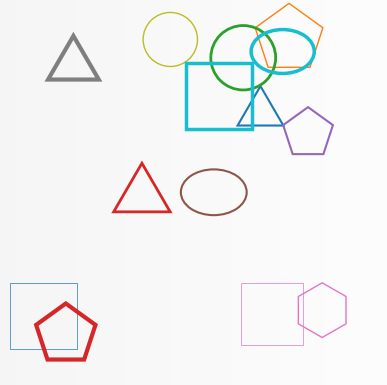[{"shape": "triangle", "thickness": 1.5, "radius": 0.34, "center": [0.672, 0.708]}, {"shape": "square", "thickness": 0.5, "radius": 0.43, "center": [0.112, 0.18]}, {"shape": "pentagon", "thickness": 1, "radius": 0.46, "center": [0.746, 0.899]}, {"shape": "circle", "thickness": 2, "radius": 0.42, "center": [0.628, 0.85]}, {"shape": "triangle", "thickness": 2, "radius": 0.42, "center": [0.366, 0.492]}, {"shape": "pentagon", "thickness": 3, "radius": 0.4, "center": [0.17, 0.131]}, {"shape": "pentagon", "thickness": 1.5, "radius": 0.34, "center": [0.795, 0.654]}, {"shape": "oval", "thickness": 1.5, "radius": 0.42, "center": [0.552, 0.501]}, {"shape": "hexagon", "thickness": 1, "radius": 0.36, "center": [0.831, 0.194]}, {"shape": "square", "thickness": 0.5, "radius": 0.4, "center": [0.702, 0.185]}, {"shape": "triangle", "thickness": 3, "radius": 0.38, "center": [0.189, 0.831]}, {"shape": "circle", "thickness": 1, "radius": 0.35, "center": [0.44, 0.897]}, {"shape": "oval", "thickness": 2.5, "radius": 0.41, "center": [0.729, 0.866]}, {"shape": "square", "thickness": 2.5, "radius": 0.42, "center": [0.565, 0.751]}]